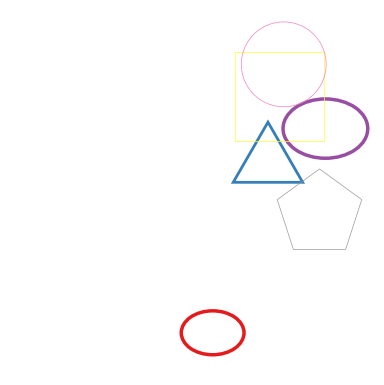[{"shape": "oval", "thickness": 2.5, "radius": 0.41, "center": [0.552, 0.136]}, {"shape": "triangle", "thickness": 2, "radius": 0.52, "center": [0.696, 0.579]}, {"shape": "oval", "thickness": 2.5, "radius": 0.55, "center": [0.845, 0.666]}, {"shape": "square", "thickness": 0.5, "radius": 0.58, "center": [0.726, 0.75]}, {"shape": "circle", "thickness": 0.5, "radius": 0.55, "center": [0.737, 0.833]}, {"shape": "pentagon", "thickness": 0.5, "radius": 0.58, "center": [0.83, 0.446]}]